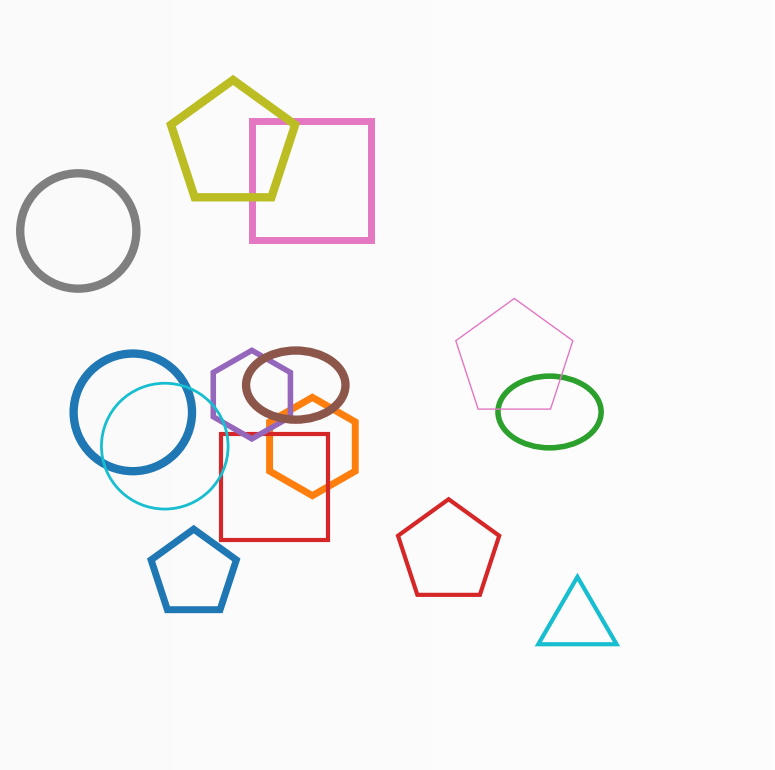[{"shape": "pentagon", "thickness": 2.5, "radius": 0.29, "center": [0.25, 0.255]}, {"shape": "circle", "thickness": 3, "radius": 0.38, "center": [0.171, 0.464]}, {"shape": "hexagon", "thickness": 2.5, "radius": 0.32, "center": [0.403, 0.42]}, {"shape": "oval", "thickness": 2, "radius": 0.33, "center": [0.709, 0.465]}, {"shape": "pentagon", "thickness": 1.5, "radius": 0.34, "center": [0.579, 0.283]}, {"shape": "square", "thickness": 1.5, "radius": 0.34, "center": [0.354, 0.367]}, {"shape": "hexagon", "thickness": 2, "radius": 0.29, "center": [0.325, 0.487]}, {"shape": "oval", "thickness": 3, "radius": 0.32, "center": [0.382, 0.5]}, {"shape": "square", "thickness": 2.5, "radius": 0.39, "center": [0.402, 0.766]}, {"shape": "pentagon", "thickness": 0.5, "radius": 0.4, "center": [0.664, 0.533]}, {"shape": "circle", "thickness": 3, "radius": 0.37, "center": [0.101, 0.7]}, {"shape": "pentagon", "thickness": 3, "radius": 0.42, "center": [0.301, 0.812]}, {"shape": "circle", "thickness": 1, "radius": 0.41, "center": [0.213, 0.421]}, {"shape": "triangle", "thickness": 1.5, "radius": 0.29, "center": [0.745, 0.192]}]